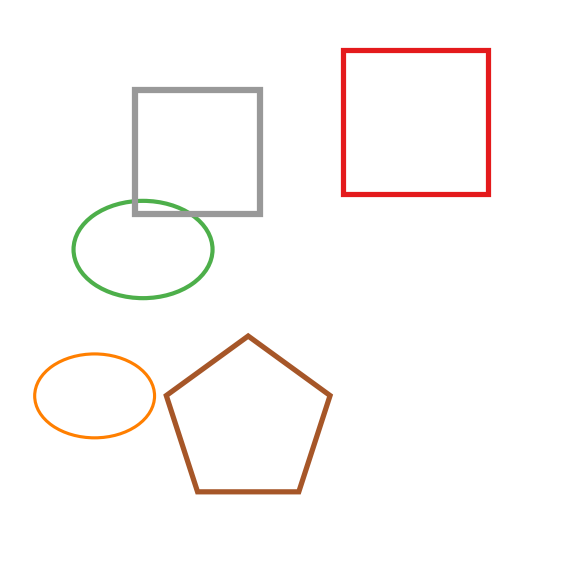[{"shape": "square", "thickness": 2.5, "radius": 0.63, "center": [0.719, 0.788]}, {"shape": "oval", "thickness": 2, "radius": 0.6, "center": [0.248, 0.567]}, {"shape": "oval", "thickness": 1.5, "radius": 0.52, "center": [0.164, 0.314]}, {"shape": "pentagon", "thickness": 2.5, "radius": 0.75, "center": [0.43, 0.268]}, {"shape": "square", "thickness": 3, "radius": 0.54, "center": [0.342, 0.736]}]